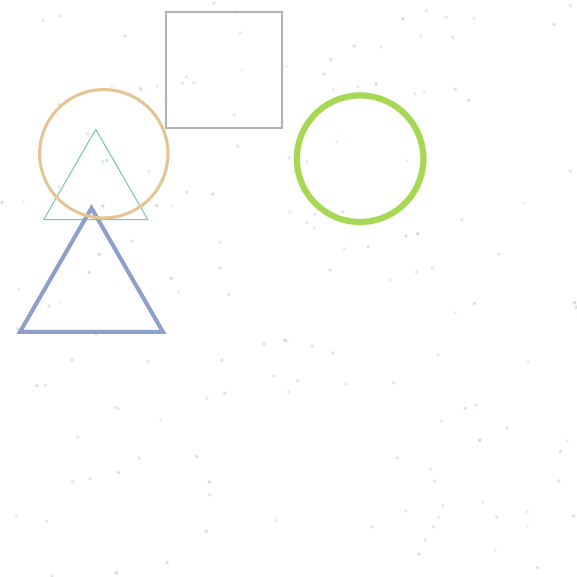[{"shape": "triangle", "thickness": 0.5, "radius": 0.52, "center": [0.166, 0.671]}, {"shape": "triangle", "thickness": 2, "radius": 0.71, "center": [0.158, 0.496]}, {"shape": "circle", "thickness": 3, "radius": 0.55, "center": [0.624, 0.724]}, {"shape": "circle", "thickness": 1.5, "radius": 0.56, "center": [0.18, 0.733]}, {"shape": "square", "thickness": 1, "radius": 0.5, "center": [0.388, 0.878]}]